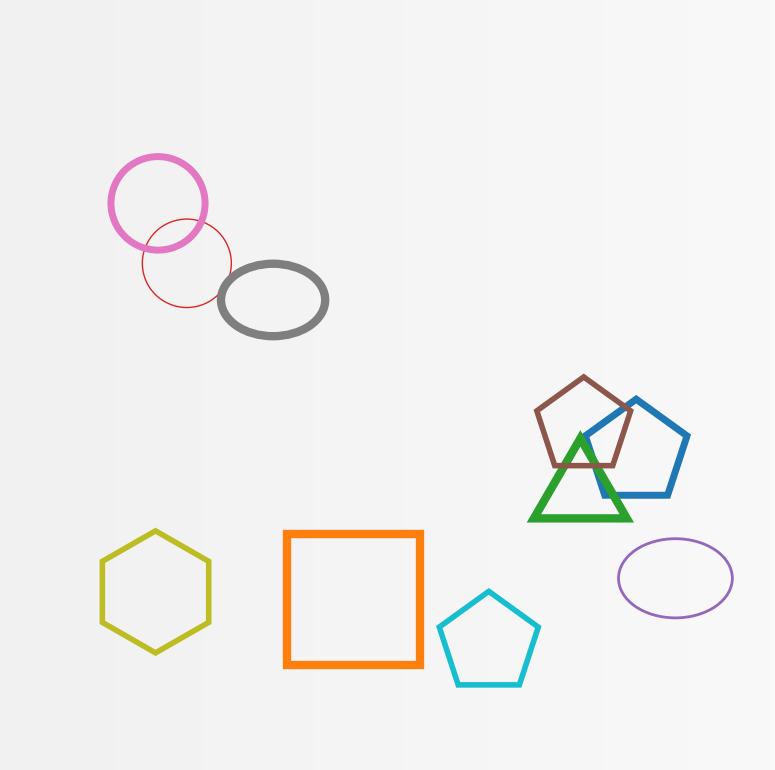[{"shape": "pentagon", "thickness": 2.5, "radius": 0.34, "center": [0.821, 0.413]}, {"shape": "square", "thickness": 3, "radius": 0.43, "center": [0.456, 0.222]}, {"shape": "triangle", "thickness": 3, "radius": 0.35, "center": [0.749, 0.361]}, {"shape": "circle", "thickness": 0.5, "radius": 0.29, "center": [0.241, 0.658]}, {"shape": "oval", "thickness": 1, "radius": 0.37, "center": [0.872, 0.249]}, {"shape": "pentagon", "thickness": 2, "radius": 0.32, "center": [0.753, 0.447]}, {"shape": "circle", "thickness": 2.5, "radius": 0.3, "center": [0.204, 0.736]}, {"shape": "oval", "thickness": 3, "radius": 0.34, "center": [0.352, 0.61]}, {"shape": "hexagon", "thickness": 2, "radius": 0.4, "center": [0.201, 0.231]}, {"shape": "pentagon", "thickness": 2, "radius": 0.34, "center": [0.631, 0.165]}]